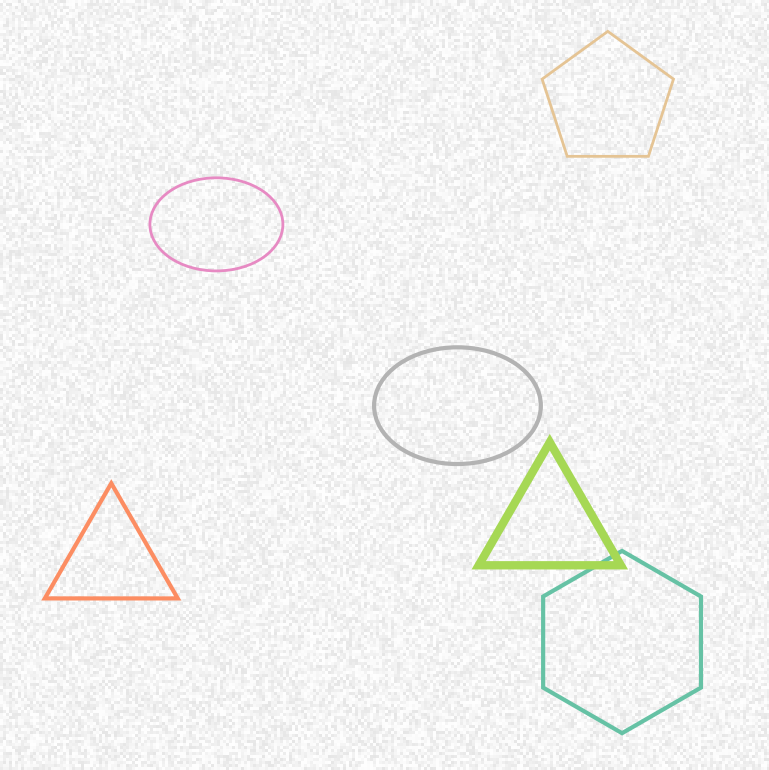[{"shape": "hexagon", "thickness": 1.5, "radius": 0.59, "center": [0.808, 0.166]}, {"shape": "triangle", "thickness": 1.5, "radius": 0.5, "center": [0.145, 0.273]}, {"shape": "oval", "thickness": 1, "radius": 0.43, "center": [0.281, 0.709]}, {"shape": "triangle", "thickness": 3, "radius": 0.53, "center": [0.714, 0.319]}, {"shape": "pentagon", "thickness": 1, "radius": 0.45, "center": [0.789, 0.87]}, {"shape": "oval", "thickness": 1.5, "radius": 0.54, "center": [0.594, 0.473]}]